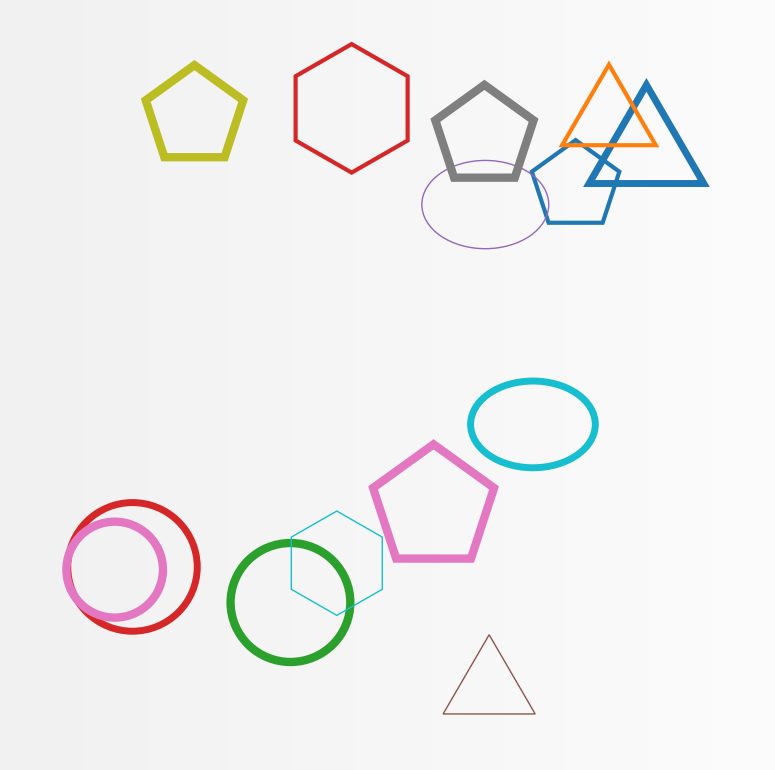[{"shape": "pentagon", "thickness": 1.5, "radius": 0.3, "center": [0.743, 0.759]}, {"shape": "triangle", "thickness": 2.5, "radius": 0.43, "center": [0.834, 0.804]}, {"shape": "triangle", "thickness": 1.5, "radius": 0.35, "center": [0.786, 0.846]}, {"shape": "circle", "thickness": 3, "radius": 0.39, "center": [0.375, 0.218]}, {"shape": "circle", "thickness": 2.5, "radius": 0.42, "center": [0.171, 0.264]}, {"shape": "hexagon", "thickness": 1.5, "radius": 0.42, "center": [0.454, 0.859]}, {"shape": "oval", "thickness": 0.5, "radius": 0.41, "center": [0.626, 0.734]}, {"shape": "triangle", "thickness": 0.5, "radius": 0.34, "center": [0.631, 0.107]}, {"shape": "pentagon", "thickness": 3, "radius": 0.41, "center": [0.559, 0.341]}, {"shape": "circle", "thickness": 3, "radius": 0.31, "center": [0.148, 0.26]}, {"shape": "pentagon", "thickness": 3, "radius": 0.33, "center": [0.625, 0.823]}, {"shape": "pentagon", "thickness": 3, "radius": 0.33, "center": [0.251, 0.849]}, {"shape": "hexagon", "thickness": 0.5, "radius": 0.34, "center": [0.435, 0.269]}, {"shape": "oval", "thickness": 2.5, "radius": 0.4, "center": [0.688, 0.449]}]